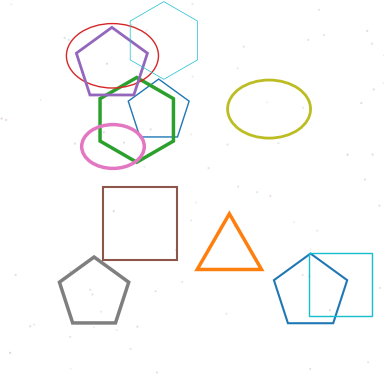[{"shape": "pentagon", "thickness": 1.5, "radius": 0.5, "center": [0.807, 0.241]}, {"shape": "pentagon", "thickness": 1, "radius": 0.42, "center": [0.412, 0.712]}, {"shape": "triangle", "thickness": 2.5, "radius": 0.48, "center": [0.596, 0.348]}, {"shape": "hexagon", "thickness": 2.5, "radius": 0.55, "center": [0.355, 0.689]}, {"shape": "oval", "thickness": 1, "radius": 0.6, "center": [0.292, 0.855]}, {"shape": "pentagon", "thickness": 2, "radius": 0.49, "center": [0.291, 0.832]}, {"shape": "square", "thickness": 1.5, "radius": 0.48, "center": [0.364, 0.42]}, {"shape": "oval", "thickness": 2.5, "radius": 0.41, "center": [0.293, 0.619]}, {"shape": "pentagon", "thickness": 2.5, "radius": 0.47, "center": [0.244, 0.238]}, {"shape": "oval", "thickness": 2, "radius": 0.54, "center": [0.699, 0.717]}, {"shape": "hexagon", "thickness": 0.5, "radius": 0.5, "center": [0.426, 0.895]}, {"shape": "square", "thickness": 1, "radius": 0.41, "center": [0.884, 0.261]}]